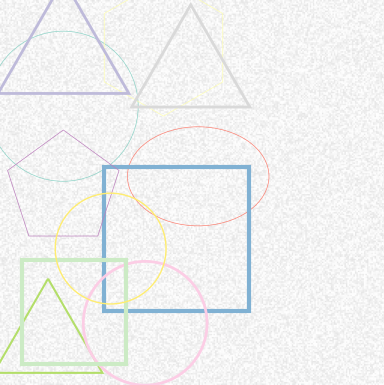[{"shape": "circle", "thickness": 0.5, "radius": 0.97, "center": [0.164, 0.724]}, {"shape": "hexagon", "thickness": 0.5, "radius": 0.89, "center": [0.425, 0.876]}, {"shape": "triangle", "thickness": 2, "radius": 0.98, "center": [0.165, 0.855]}, {"shape": "oval", "thickness": 0.5, "radius": 0.92, "center": [0.515, 0.542]}, {"shape": "square", "thickness": 3, "radius": 0.94, "center": [0.458, 0.379]}, {"shape": "triangle", "thickness": 1.5, "radius": 0.82, "center": [0.125, 0.113]}, {"shape": "circle", "thickness": 2, "radius": 0.8, "center": [0.377, 0.16]}, {"shape": "triangle", "thickness": 2, "radius": 0.89, "center": [0.495, 0.811]}, {"shape": "pentagon", "thickness": 0.5, "radius": 0.76, "center": [0.164, 0.51]}, {"shape": "square", "thickness": 3, "radius": 0.67, "center": [0.192, 0.19]}, {"shape": "circle", "thickness": 1, "radius": 0.72, "center": [0.287, 0.354]}]